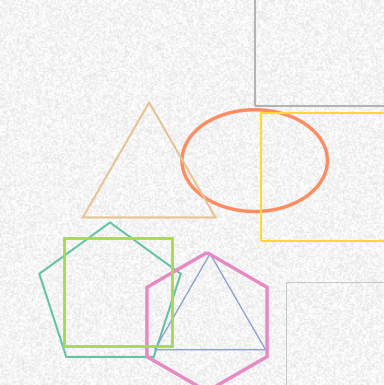[{"shape": "pentagon", "thickness": 1.5, "radius": 0.97, "center": [0.286, 0.229]}, {"shape": "oval", "thickness": 2.5, "radius": 0.94, "center": [0.662, 0.583]}, {"shape": "triangle", "thickness": 1, "radius": 0.83, "center": [0.546, 0.175]}, {"shape": "hexagon", "thickness": 2.5, "radius": 0.9, "center": [0.538, 0.164]}, {"shape": "square", "thickness": 2, "radius": 0.7, "center": [0.307, 0.242]}, {"shape": "square", "thickness": 1.5, "radius": 0.83, "center": [0.843, 0.541]}, {"shape": "triangle", "thickness": 1.5, "radius": 1.0, "center": [0.387, 0.535]}, {"shape": "square", "thickness": 0.5, "radius": 0.76, "center": [0.895, 0.116]}, {"shape": "square", "thickness": 1.5, "radius": 0.87, "center": [0.836, 0.898]}]